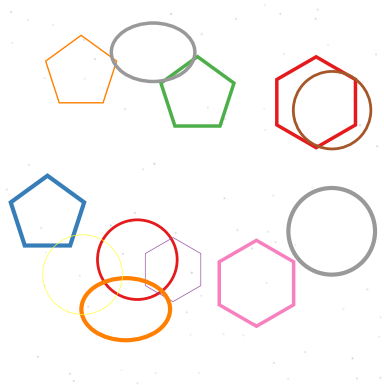[{"shape": "circle", "thickness": 2, "radius": 0.52, "center": [0.357, 0.326]}, {"shape": "hexagon", "thickness": 2.5, "radius": 0.59, "center": [0.821, 0.734]}, {"shape": "pentagon", "thickness": 3, "radius": 0.5, "center": [0.123, 0.443]}, {"shape": "pentagon", "thickness": 2.5, "radius": 0.5, "center": [0.513, 0.753]}, {"shape": "hexagon", "thickness": 0.5, "radius": 0.42, "center": [0.449, 0.3]}, {"shape": "pentagon", "thickness": 1, "radius": 0.48, "center": [0.211, 0.811]}, {"shape": "oval", "thickness": 3, "radius": 0.58, "center": [0.327, 0.197]}, {"shape": "circle", "thickness": 0.5, "radius": 0.52, "center": [0.214, 0.287]}, {"shape": "circle", "thickness": 2, "radius": 0.5, "center": [0.863, 0.714]}, {"shape": "hexagon", "thickness": 2.5, "radius": 0.56, "center": [0.666, 0.264]}, {"shape": "circle", "thickness": 3, "radius": 0.56, "center": [0.862, 0.399]}, {"shape": "oval", "thickness": 2.5, "radius": 0.54, "center": [0.398, 0.864]}]